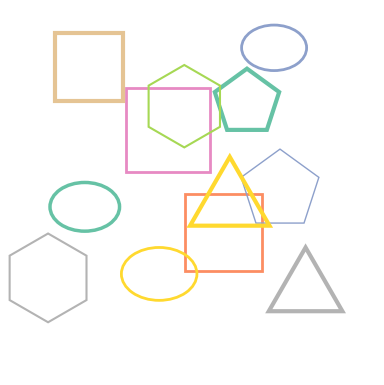[{"shape": "oval", "thickness": 2.5, "radius": 0.45, "center": [0.22, 0.463]}, {"shape": "pentagon", "thickness": 3, "radius": 0.44, "center": [0.641, 0.734]}, {"shape": "square", "thickness": 2, "radius": 0.5, "center": [0.581, 0.396]}, {"shape": "pentagon", "thickness": 1, "radius": 0.53, "center": [0.727, 0.507]}, {"shape": "oval", "thickness": 2, "radius": 0.42, "center": [0.712, 0.876]}, {"shape": "square", "thickness": 2, "radius": 0.55, "center": [0.437, 0.661]}, {"shape": "hexagon", "thickness": 1.5, "radius": 0.54, "center": [0.479, 0.724]}, {"shape": "oval", "thickness": 2, "radius": 0.49, "center": [0.413, 0.289]}, {"shape": "triangle", "thickness": 3, "radius": 0.6, "center": [0.597, 0.473]}, {"shape": "square", "thickness": 3, "radius": 0.44, "center": [0.23, 0.825]}, {"shape": "hexagon", "thickness": 1.5, "radius": 0.58, "center": [0.125, 0.278]}, {"shape": "triangle", "thickness": 3, "radius": 0.55, "center": [0.794, 0.247]}]